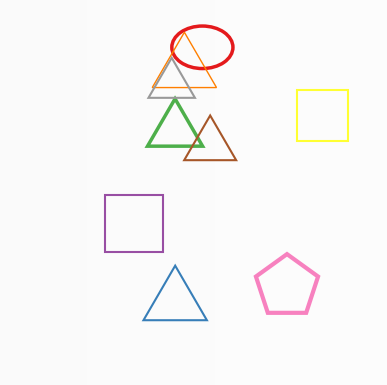[{"shape": "oval", "thickness": 2.5, "radius": 0.39, "center": [0.522, 0.877]}, {"shape": "triangle", "thickness": 1.5, "radius": 0.47, "center": [0.452, 0.215]}, {"shape": "triangle", "thickness": 2.5, "radius": 0.41, "center": [0.452, 0.661]}, {"shape": "square", "thickness": 1.5, "radius": 0.37, "center": [0.347, 0.42]}, {"shape": "triangle", "thickness": 1, "radius": 0.48, "center": [0.476, 0.82]}, {"shape": "square", "thickness": 1.5, "radius": 0.33, "center": [0.832, 0.7]}, {"shape": "triangle", "thickness": 1.5, "radius": 0.39, "center": [0.542, 0.623]}, {"shape": "pentagon", "thickness": 3, "radius": 0.42, "center": [0.741, 0.256]}, {"shape": "triangle", "thickness": 1.5, "radius": 0.35, "center": [0.443, 0.781]}]